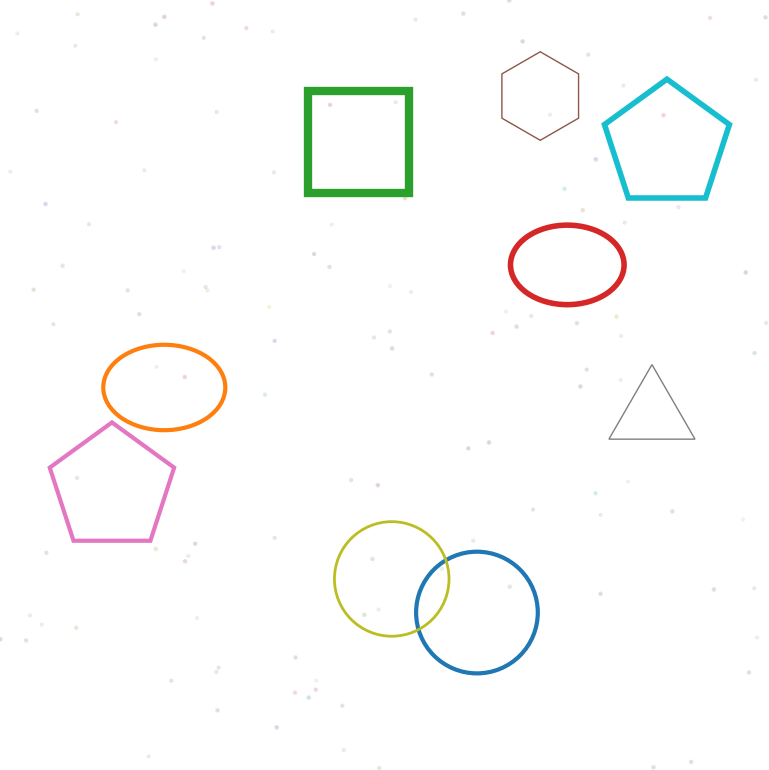[{"shape": "circle", "thickness": 1.5, "radius": 0.4, "center": [0.619, 0.204]}, {"shape": "oval", "thickness": 1.5, "radius": 0.4, "center": [0.213, 0.497]}, {"shape": "square", "thickness": 3, "radius": 0.33, "center": [0.466, 0.816]}, {"shape": "oval", "thickness": 2, "radius": 0.37, "center": [0.737, 0.656]}, {"shape": "hexagon", "thickness": 0.5, "radius": 0.29, "center": [0.702, 0.875]}, {"shape": "pentagon", "thickness": 1.5, "radius": 0.42, "center": [0.145, 0.366]}, {"shape": "triangle", "thickness": 0.5, "radius": 0.32, "center": [0.847, 0.462]}, {"shape": "circle", "thickness": 1, "radius": 0.37, "center": [0.509, 0.248]}, {"shape": "pentagon", "thickness": 2, "radius": 0.43, "center": [0.866, 0.812]}]